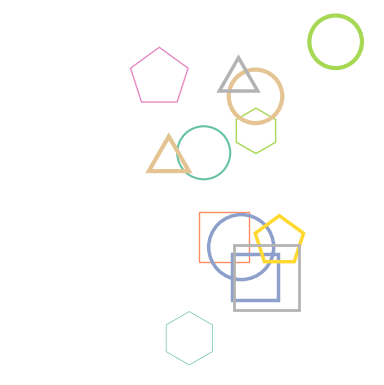[{"shape": "hexagon", "thickness": 0.5, "radius": 0.35, "center": [0.492, 0.121]}, {"shape": "circle", "thickness": 1.5, "radius": 0.34, "center": [0.529, 0.603]}, {"shape": "square", "thickness": 1, "radius": 0.32, "center": [0.583, 0.384]}, {"shape": "circle", "thickness": 2.5, "radius": 0.42, "center": [0.626, 0.358]}, {"shape": "square", "thickness": 2.5, "radius": 0.29, "center": [0.662, 0.28]}, {"shape": "pentagon", "thickness": 1, "radius": 0.39, "center": [0.414, 0.799]}, {"shape": "hexagon", "thickness": 1, "radius": 0.29, "center": [0.665, 0.66]}, {"shape": "circle", "thickness": 3, "radius": 0.34, "center": [0.872, 0.891]}, {"shape": "pentagon", "thickness": 2.5, "radius": 0.33, "center": [0.726, 0.374]}, {"shape": "circle", "thickness": 3, "radius": 0.35, "center": [0.664, 0.75]}, {"shape": "triangle", "thickness": 3, "radius": 0.3, "center": [0.439, 0.586]}, {"shape": "triangle", "thickness": 2.5, "radius": 0.29, "center": [0.62, 0.792]}, {"shape": "square", "thickness": 2, "radius": 0.42, "center": [0.693, 0.278]}]